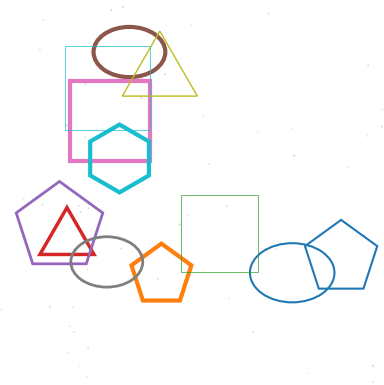[{"shape": "oval", "thickness": 1.5, "radius": 0.55, "center": [0.759, 0.292]}, {"shape": "pentagon", "thickness": 1.5, "radius": 0.49, "center": [0.886, 0.33]}, {"shape": "pentagon", "thickness": 3, "radius": 0.41, "center": [0.419, 0.286]}, {"shape": "square", "thickness": 0.5, "radius": 0.5, "center": [0.571, 0.393]}, {"shape": "triangle", "thickness": 2.5, "radius": 0.41, "center": [0.174, 0.38]}, {"shape": "pentagon", "thickness": 2, "radius": 0.59, "center": [0.155, 0.41]}, {"shape": "oval", "thickness": 3, "radius": 0.47, "center": [0.336, 0.865]}, {"shape": "square", "thickness": 3, "radius": 0.52, "center": [0.285, 0.686]}, {"shape": "oval", "thickness": 2, "radius": 0.47, "center": [0.277, 0.32]}, {"shape": "triangle", "thickness": 1, "radius": 0.56, "center": [0.415, 0.807]}, {"shape": "square", "thickness": 0.5, "radius": 0.55, "center": [0.279, 0.771]}, {"shape": "hexagon", "thickness": 3, "radius": 0.44, "center": [0.311, 0.588]}]